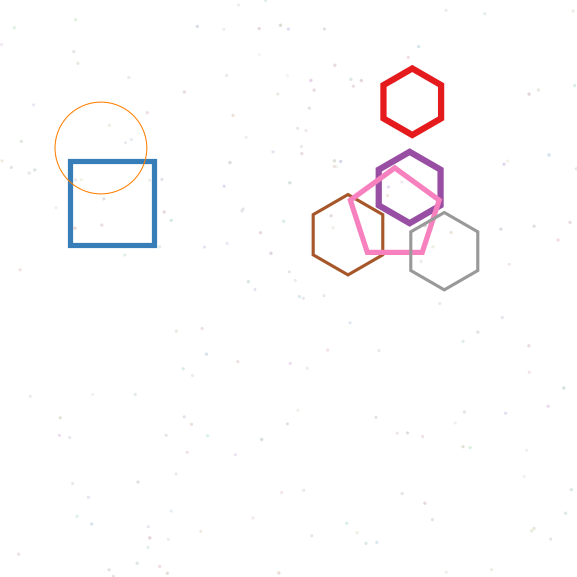[{"shape": "hexagon", "thickness": 3, "radius": 0.29, "center": [0.714, 0.823]}, {"shape": "square", "thickness": 2.5, "radius": 0.36, "center": [0.194, 0.647]}, {"shape": "hexagon", "thickness": 3, "radius": 0.31, "center": [0.709, 0.674]}, {"shape": "circle", "thickness": 0.5, "radius": 0.4, "center": [0.175, 0.743]}, {"shape": "hexagon", "thickness": 1.5, "radius": 0.35, "center": [0.603, 0.593]}, {"shape": "pentagon", "thickness": 2.5, "radius": 0.4, "center": [0.684, 0.628]}, {"shape": "hexagon", "thickness": 1.5, "radius": 0.33, "center": [0.769, 0.564]}]